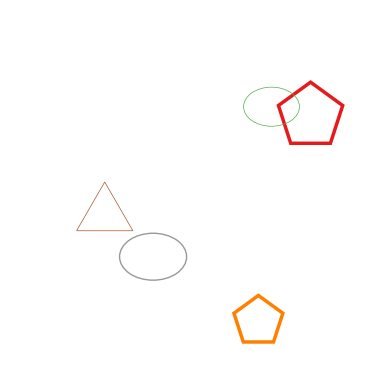[{"shape": "pentagon", "thickness": 2.5, "radius": 0.44, "center": [0.807, 0.699]}, {"shape": "oval", "thickness": 0.5, "radius": 0.36, "center": [0.705, 0.723]}, {"shape": "pentagon", "thickness": 2.5, "radius": 0.33, "center": [0.671, 0.166]}, {"shape": "triangle", "thickness": 0.5, "radius": 0.42, "center": [0.272, 0.443]}, {"shape": "oval", "thickness": 1, "radius": 0.44, "center": [0.398, 0.333]}]